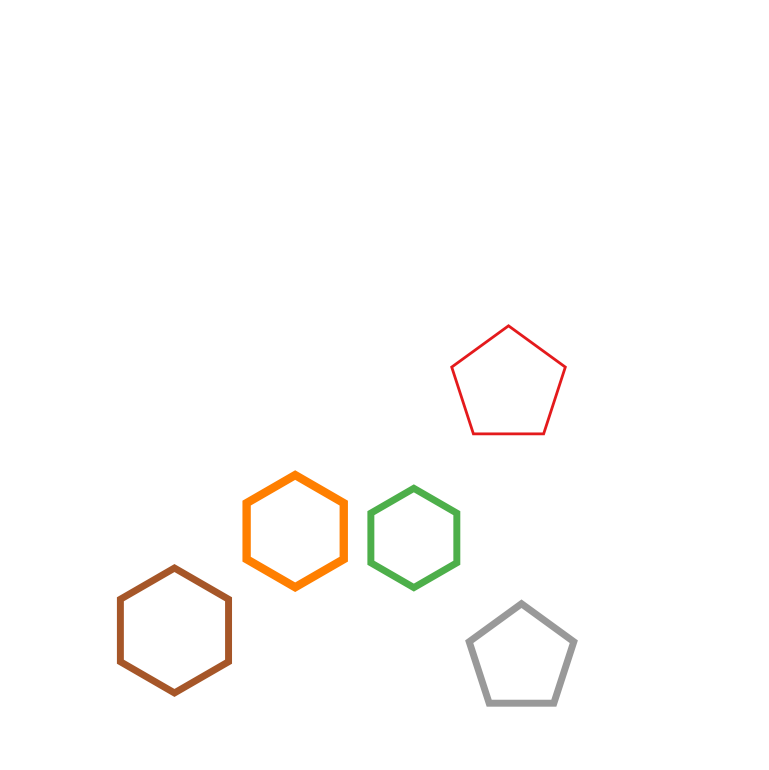[{"shape": "pentagon", "thickness": 1, "radius": 0.39, "center": [0.66, 0.499]}, {"shape": "hexagon", "thickness": 2.5, "radius": 0.32, "center": [0.537, 0.301]}, {"shape": "hexagon", "thickness": 3, "radius": 0.36, "center": [0.383, 0.31]}, {"shape": "hexagon", "thickness": 2.5, "radius": 0.41, "center": [0.227, 0.181]}, {"shape": "pentagon", "thickness": 2.5, "radius": 0.36, "center": [0.677, 0.145]}]